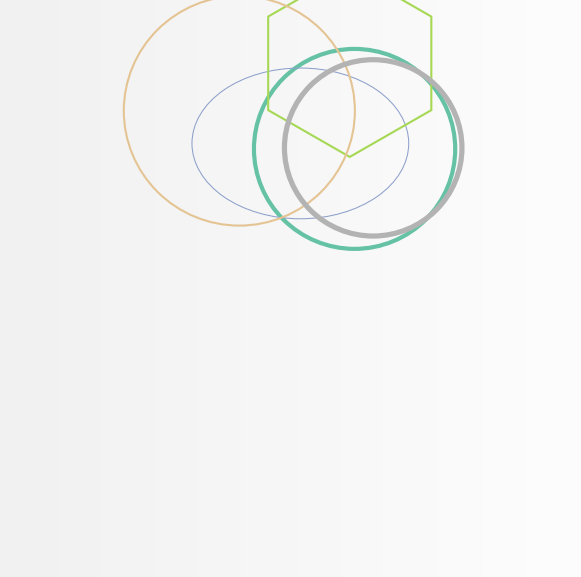[{"shape": "circle", "thickness": 2, "radius": 0.87, "center": [0.61, 0.741]}, {"shape": "oval", "thickness": 0.5, "radius": 0.93, "center": [0.517, 0.751]}, {"shape": "hexagon", "thickness": 1, "radius": 0.81, "center": [0.602, 0.889]}, {"shape": "circle", "thickness": 1, "radius": 0.99, "center": [0.412, 0.807]}, {"shape": "circle", "thickness": 2.5, "radius": 0.76, "center": [0.642, 0.743]}]